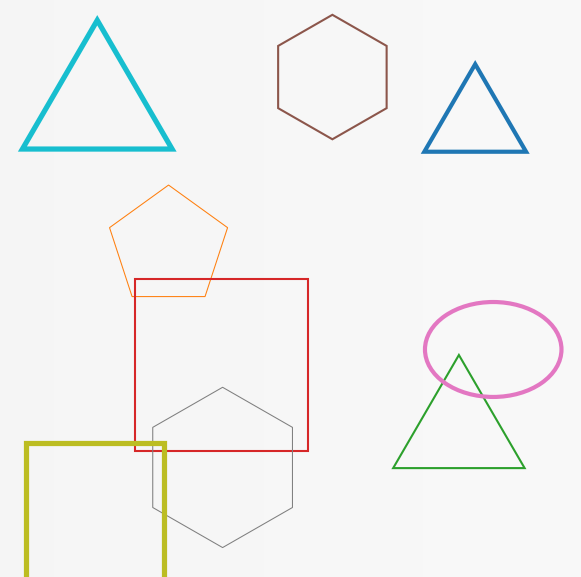[{"shape": "triangle", "thickness": 2, "radius": 0.51, "center": [0.818, 0.787]}, {"shape": "pentagon", "thickness": 0.5, "radius": 0.53, "center": [0.29, 0.572]}, {"shape": "triangle", "thickness": 1, "radius": 0.65, "center": [0.79, 0.254]}, {"shape": "square", "thickness": 1, "radius": 0.75, "center": [0.381, 0.366]}, {"shape": "hexagon", "thickness": 1, "radius": 0.54, "center": [0.572, 0.866]}, {"shape": "oval", "thickness": 2, "radius": 0.59, "center": [0.849, 0.394]}, {"shape": "hexagon", "thickness": 0.5, "radius": 0.69, "center": [0.383, 0.19]}, {"shape": "square", "thickness": 2.5, "radius": 0.6, "center": [0.163, 0.113]}, {"shape": "triangle", "thickness": 2.5, "radius": 0.74, "center": [0.167, 0.815]}]